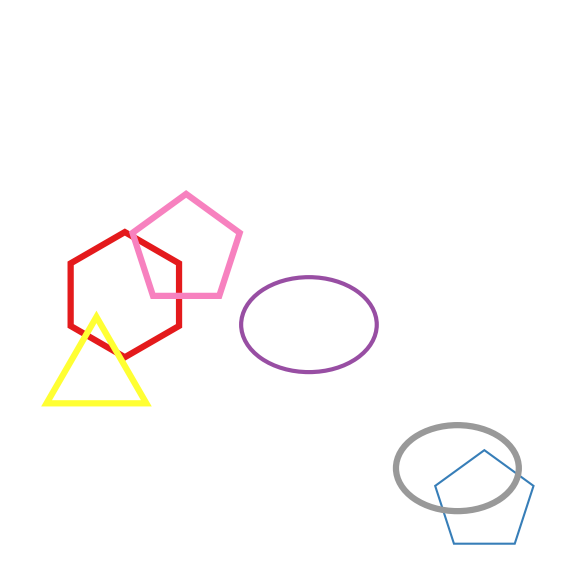[{"shape": "hexagon", "thickness": 3, "radius": 0.54, "center": [0.216, 0.489]}, {"shape": "pentagon", "thickness": 1, "radius": 0.45, "center": [0.839, 0.13]}, {"shape": "oval", "thickness": 2, "radius": 0.59, "center": [0.535, 0.437]}, {"shape": "triangle", "thickness": 3, "radius": 0.5, "center": [0.167, 0.351]}, {"shape": "pentagon", "thickness": 3, "radius": 0.49, "center": [0.322, 0.566]}, {"shape": "oval", "thickness": 3, "radius": 0.53, "center": [0.792, 0.188]}]